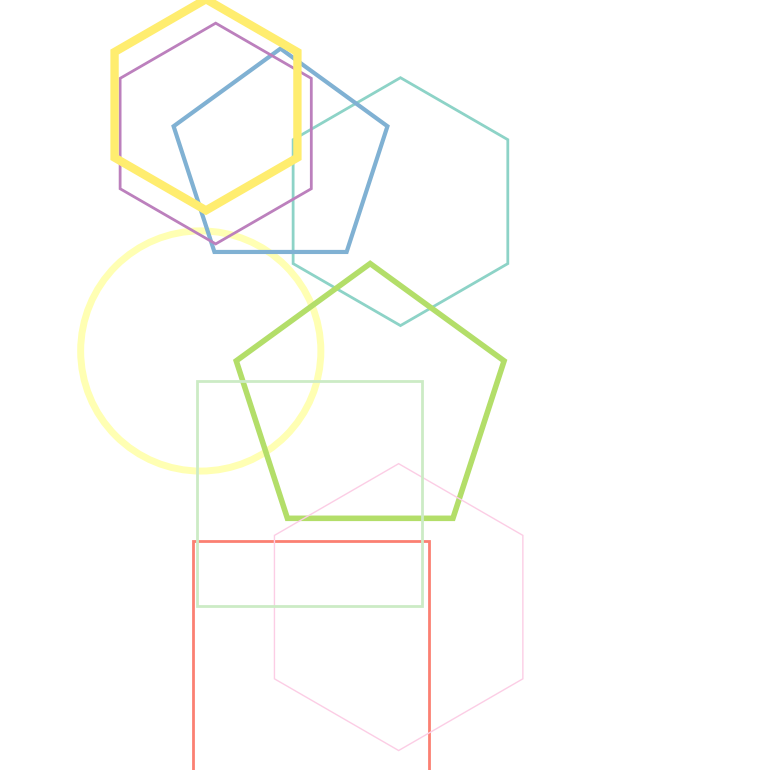[{"shape": "hexagon", "thickness": 1, "radius": 0.8, "center": [0.52, 0.738]}, {"shape": "circle", "thickness": 2.5, "radius": 0.78, "center": [0.261, 0.544]}, {"shape": "square", "thickness": 1, "radius": 0.76, "center": [0.404, 0.144]}, {"shape": "pentagon", "thickness": 1.5, "radius": 0.73, "center": [0.364, 0.791]}, {"shape": "pentagon", "thickness": 2, "radius": 0.91, "center": [0.481, 0.475]}, {"shape": "hexagon", "thickness": 0.5, "radius": 0.93, "center": [0.518, 0.212]}, {"shape": "hexagon", "thickness": 1, "radius": 0.72, "center": [0.28, 0.827]}, {"shape": "square", "thickness": 1, "radius": 0.73, "center": [0.402, 0.359]}, {"shape": "hexagon", "thickness": 3, "radius": 0.69, "center": [0.268, 0.864]}]